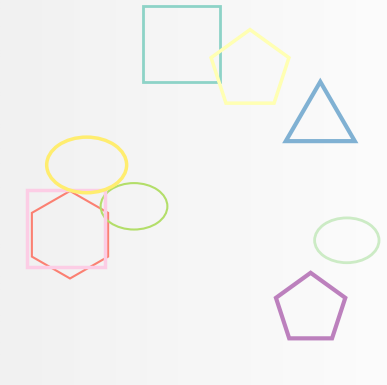[{"shape": "square", "thickness": 2, "radius": 0.5, "center": [0.467, 0.885]}, {"shape": "pentagon", "thickness": 2.5, "radius": 0.53, "center": [0.645, 0.817]}, {"shape": "hexagon", "thickness": 1.5, "radius": 0.57, "center": [0.181, 0.39]}, {"shape": "triangle", "thickness": 3, "radius": 0.51, "center": [0.827, 0.685]}, {"shape": "oval", "thickness": 1.5, "radius": 0.43, "center": [0.346, 0.464]}, {"shape": "square", "thickness": 2.5, "radius": 0.5, "center": [0.17, 0.407]}, {"shape": "pentagon", "thickness": 3, "radius": 0.47, "center": [0.802, 0.197]}, {"shape": "oval", "thickness": 2, "radius": 0.42, "center": [0.895, 0.376]}, {"shape": "oval", "thickness": 2.5, "radius": 0.52, "center": [0.224, 0.572]}]